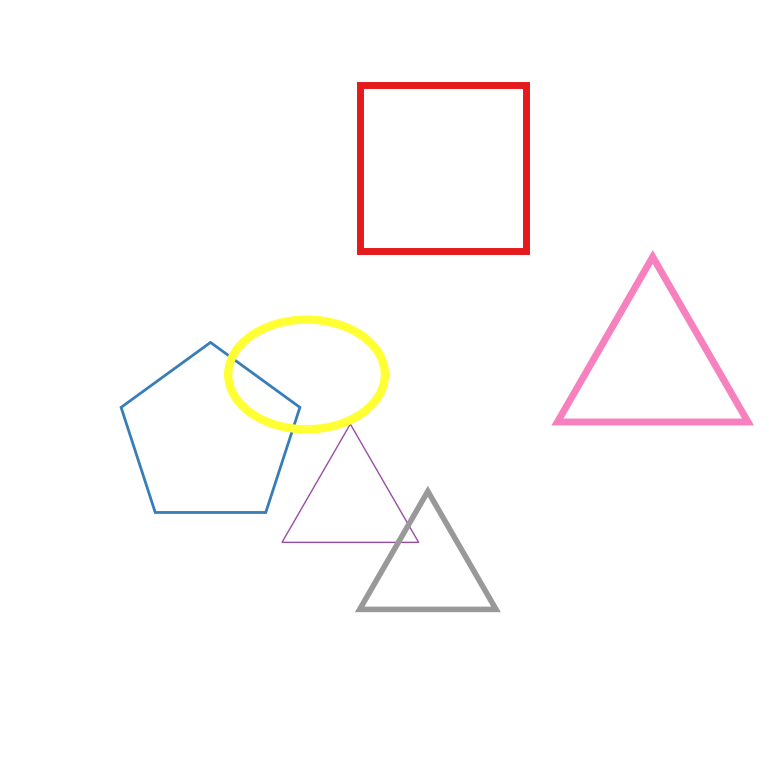[{"shape": "square", "thickness": 2.5, "radius": 0.54, "center": [0.575, 0.782]}, {"shape": "pentagon", "thickness": 1, "radius": 0.61, "center": [0.273, 0.433]}, {"shape": "triangle", "thickness": 0.5, "radius": 0.51, "center": [0.455, 0.347]}, {"shape": "oval", "thickness": 3, "radius": 0.51, "center": [0.398, 0.514]}, {"shape": "triangle", "thickness": 2.5, "radius": 0.71, "center": [0.848, 0.523]}, {"shape": "triangle", "thickness": 2, "radius": 0.51, "center": [0.556, 0.26]}]